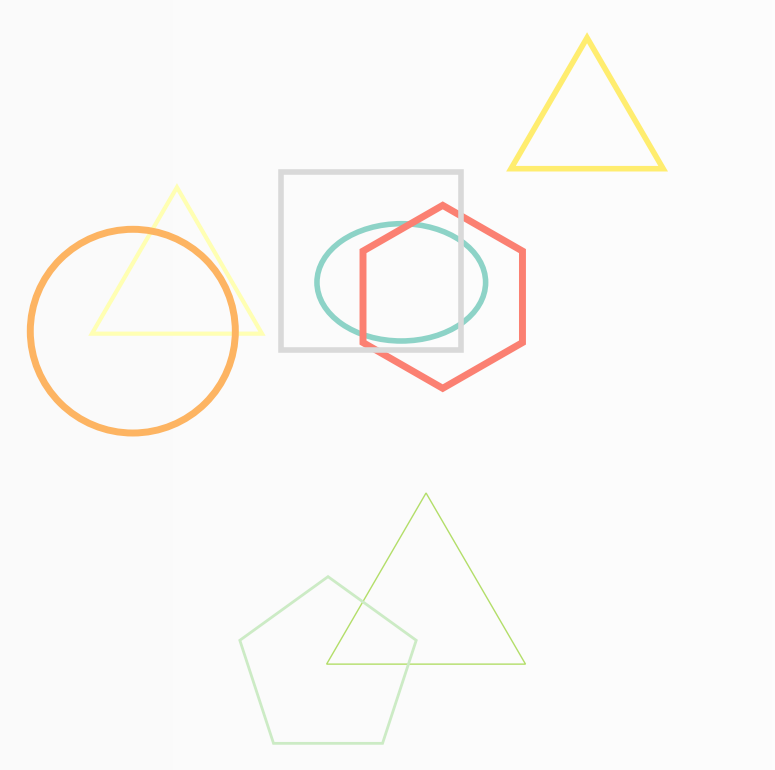[{"shape": "oval", "thickness": 2, "radius": 0.54, "center": [0.518, 0.633]}, {"shape": "triangle", "thickness": 1.5, "radius": 0.63, "center": [0.228, 0.63]}, {"shape": "hexagon", "thickness": 2.5, "radius": 0.59, "center": [0.571, 0.615]}, {"shape": "circle", "thickness": 2.5, "radius": 0.66, "center": [0.171, 0.57]}, {"shape": "triangle", "thickness": 0.5, "radius": 0.74, "center": [0.55, 0.212]}, {"shape": "square", "thickness": 2, "radius": 0.58, "center": [0.479, 0.661]}, {"shape": "pentagon", "thickness": 1, "radius": 0.6, "center": [0.423, 0.131]}, {"shape": "triangle", "thickness": 2, "radius": 0.57, "center": [0.758, 0.838]}]